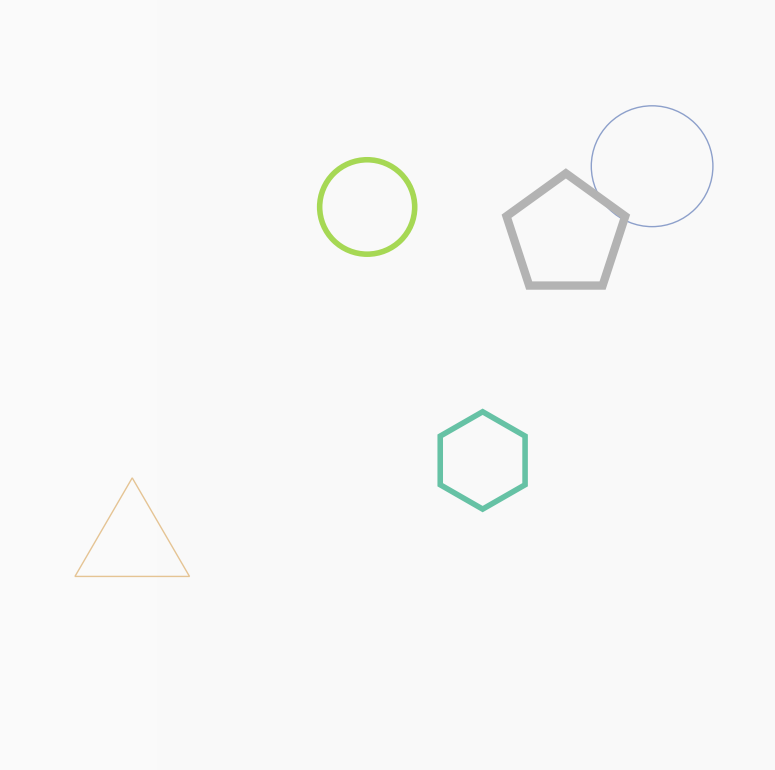[{"shape": "hexagon", "thickness": 2, "radius": 0.32, "center": [0.623, 0.402]}, {"shape": "circle", "thickness": 0.5, "radius": 0.39, "center": [0.841, 0.784]}, {"shape": "circle", "thickness": 2, "radius": 0.31, "center": [0.474, 0.731]}, {"shape": "triangle", "thickness": 0.5, "radius": 0.43, "center": [0.171, 0.294]}, {"shape": "pentagon", "thickness": 3, "radius": 0.4, "center": [0.73, 0.694]}]